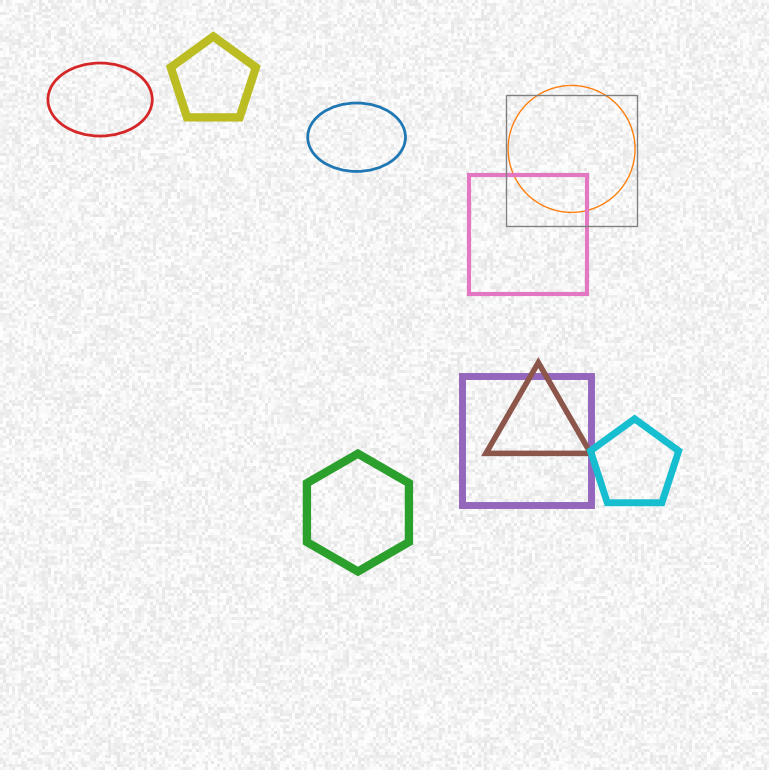[{"shape": "oval", "thickness": 1, "radius": 0.32, "center": [0.463, 0.822]}, {"shape": "circle", "thickness": 0.5, "radius": 0.41, "center": [0.742, 0.807]}, {"shape": "hexagon", "thickness": 3, "radius": 0.38, "center": [0.465, 0.334]}, {"shape": "oval", "thickness": 1, "radius": 0.34, "center": [0.13, 0.871]}, {"shape": "square", "thickness": 2.5, "radius": 0.42, "center": [0.684, 0.428]}, {"shape": "triangle", "thickness": 2, "radius": 0.39, "center": [0.699, 0.45]}, {"shape": "square", "thickness": 1.5, "radius": 0.38, "center": [0.686, 0.695]}, {"shape": "square", "thickness": 0.5, "radius": 0.43, "center": [0.742, 0.792]}, {"shape": "pentagon", "thickness": 3, "radius": 0.29, "center": [0.277, 0.895]}, {"shape": "pentagon", "thickness": 2.5, "radius": 0.3, "center": [0.824, 0.396]}]